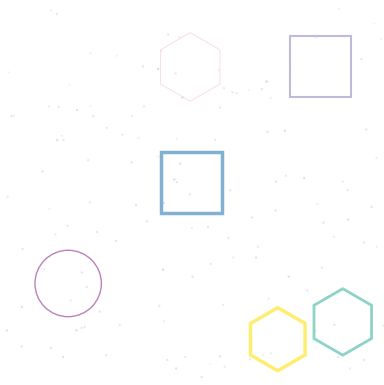[{"shape": "hexagon", "thickness": 2, "radius": 0.43, "center": [0.89, 0.164]}, {"shape": "square", "thickness": 1.5, "radius": 0.4, "center": [0.832, 0.828]}, {"shape": "square", "thickness": 2.5, "radius": 0.4, "center": [0.498, 0.527]}, {"shape": "hexagon", "thickness": 0.5, "radius": 0.45, "center": [0.494, 0.826]}, {"shape": "circle", "thickness": 1, "radius": 0.43, "center": [0.177, 0.264]}, {"shape": "hexagon", "thickness": 2.5, "radius": 0.41, "center": [0.721, 0.119]}]